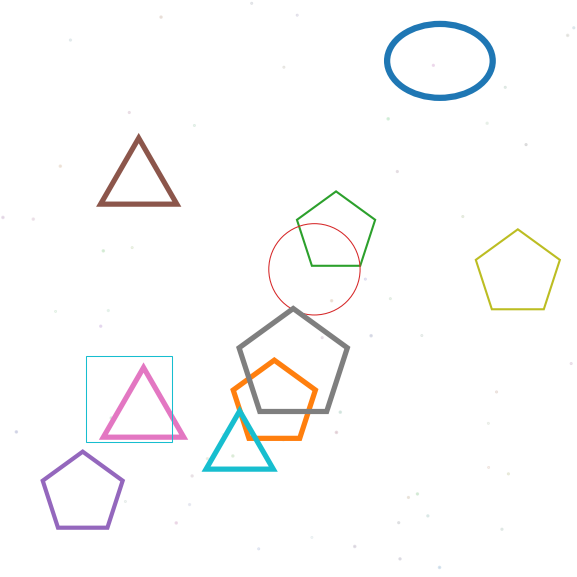[{"shape": "oval", "thickness": 3, "radius": 0.46, "center": [0.762, 0.894]}, {"shape": "pentagon", "thickness": 2.5, "radius": 0.37, "center": [0.475, 0.301]}, {"shape": "pentagon", "thickness": 1, "radius": 0.36, "center": [0.582, 0.597]}, {"shape": "circle", "thickness": 0.5, "radius": 0.4, "center": [0.544, 0.533]}, {"shape": "pentagon", "thickness": 2, "radius": 0.36, "center": [0.143, 0.144]}, {"shape": "triangle", "thickness": 2.5, "radius": 0.38, "center": [0.24, 0.684]}, {"shape": "triangle", "thickness": 2.5, "radius": 0.4, "center": [0.249, 0.282]}, {"shape": "pentagon", "thickness": 2.5, "radius": 0.49, "center": [0.508, 0.366]}, {"shape": "pentagon", "thickness": 1, "radius": 0.38, "center": [0.897, 0.526]}, {"shape": "square", "thickness": 0.5, "radius": 0.37, "center": [0.223, 0.308]}, {"shape": "triangle", "thickness": 2.5, "radius": 0.34, "center": [0.415, 0.22]}]